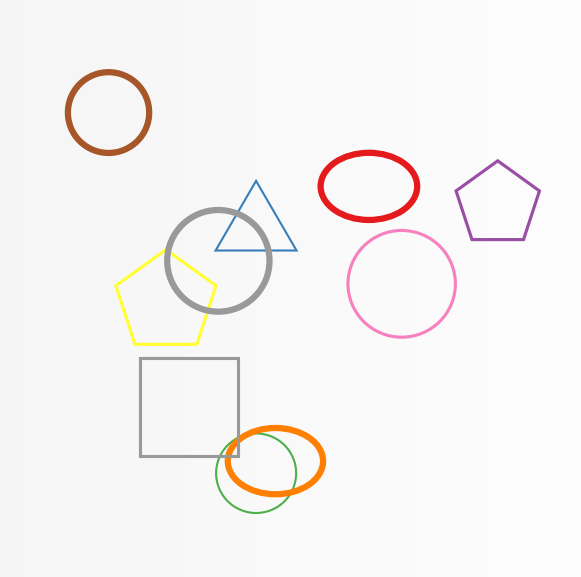[{"shape": "oval", "thickness": 3, "radius": 0.42, "center": [0.635, 0.676]}, {"shape": "triangle", "thickness": 1, "radius": 0.4, "center": [0.441, 0.606]}, {"shape": "circle", "thickness": 1, "radius": 0.34, "center": [0.441, 0.18]}, {"shape": "pentagon", "thickness": 1.5, "radius": 0.38, "center": [0.856, 0.645]}, {"shape": "oval", "thickness": 3, "radius": 0.41, "center": [0.474, 0.201]}, {"shape": "pentagon", "thickness": 1.5, "radius": 0.45, "center": [0.285, 0.476]}, {"shape": "circle", "thickness": 3, "radius": 0.35, "center": [0.187, 0.804]}, {"shape": "circle", "thickness": 1.5, "radius": 0.46, "center": [0.691, 0.508]}, {"shape": "square", "thickness": 1.5, "radius": 0.42, "center": [0.325, 0.294]}, {"shape": "circle", "thickness": 3, "radius": 0.44, "center": [0.376, 0.547]}]